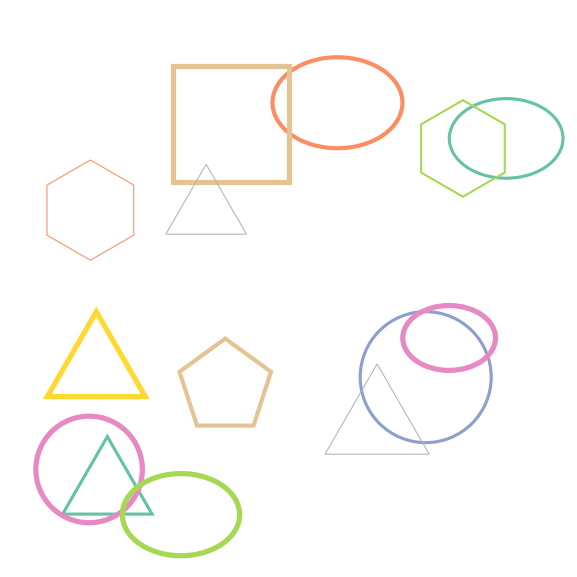[{"shape": "triangle", "thickness": 1.5, "radius": 0.45, "center": [0.186, 0.154]}, {"shape": "oval", "thickness": 1.5, "radius": 0.49, "center": [0.876, 0.759]}, {"shape": "oval", "thickness": 2, "radius": 0.56, "center": [0.584, 0.821]}, {"shape": "hexagon", "thickness": 0.5, "radius": 0.43, "center": [0.156, 0.635]}, {"shape": "circle", "thickness": 1.5, "radius": 0.57, "center": [0.737, 0.346]}, {"shape": "oval", "thickness": 2.5, "radius": 0.4, "center": [0.778, 0.414]}, {"shape": "circle", "thickness": 2.5, "radius": 0.46, "center": [0.154, 0.186]}, {"shape": "oval", "thickness": 2.5, "radius": 0.51, "center": [0.313, 0.108]}, {"shape": "hexagon", "thickness": 1, "radius": 0.42, "center": [0.802, 0.742]}, {"shape": "triangle", "thickness": 2.5, "radius": 0.49, "center": [0.167, 0.361]}, {"shape": "square", "thickness": 2.5, "radius": 0.5, "center": [0.4, 0.785]}, {"shape": "pentagon", "thickness": 2, "radius": 0.42, "center": [0.39, 0.33]}, {"shape": "triangle", "thickness": 0.5, "radius": 0.52, "center": [0.653, 0.265]}, {"shape": "triangle", "thickness": 0.5, "radius": 0.4, "center": [0.357, 0.634]}]